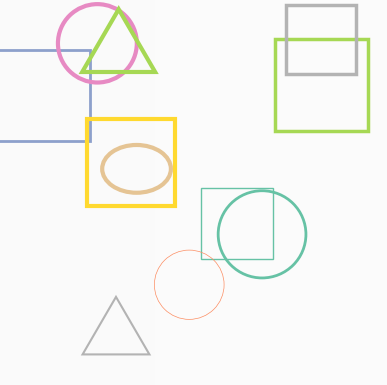[{"shape": "square", "thickness": 1, "radius": 0.46, "center": [0.611, 0.419]}, {"shape": "circle", "thickness": 2, "radius": 0.57, "center": [0.676, 0.391]}, {"shape": "circle", "thickness": 0.5, "radius": 0.45, "center": [0.488, 0.26]}, {"shape": "square", "thickness": 2, "radius": 0.59, "center": [0.115, 0.752]}, {"shape": "circle", "thickness": 3, "radius": 0.51, "center": [0.251, 0.887]}, {"shape": "square", "thickness": 2.5, "radius": 0.6, "center": [0.83, 0.78]}, {"shape": "triangle", "thickness": 3, "radius": 0.54, "center": [0.306, 0.867]}, {"shape": "square", "thickness": 3, "radius": 0.56, "center": [0.338, 0.577]}, {"shape": "oval", "thickness": 3, "radius": 0.44, "center": [0.352, 0.561]}, {"shape": "triangle", "thickness": 1.5, "radius": 0.5, "center": [0.299, 0.129]}, {"shape": "square", "thickness": 2.5, "radius": 0.45, "center": [0.829, 0.898]}]